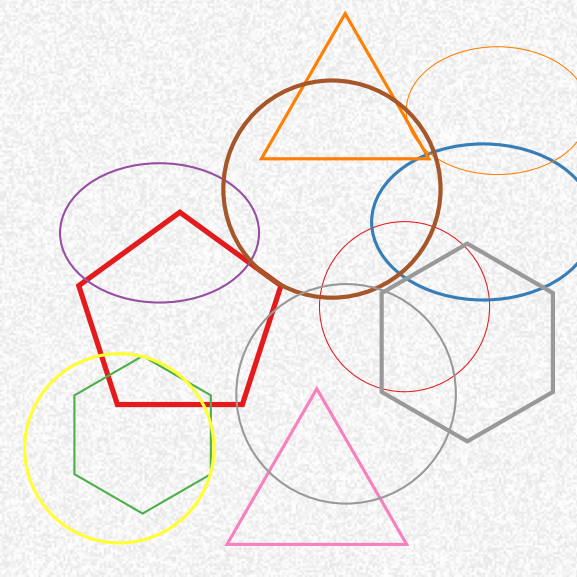[{"shape": "pentagon", "thickness": 2.5, "radius": 0.92, "center": [0.311, 0.448]}, {"shape": "circle", "thickness": 0.5, "radius": 0.74, "center": [0.701, 0.468]}, {"shape": "oval", "thickness": 1.5, "radius": 0.97, "center": [0.837, 0.615]}, {"shape": "hexagon", "thickness": 1, "radius": 0.68, "center": [0.247, 0.246]}, {"shape": "oval", "thickness": 1, "radius": 0.86, "center": [0.276, 0.596]}, {"shape": "oval", "thickness": 0.5, "radius": 0.79, "center": [0.861, 0.808]}, {"shape": "triangle", "thickness": 1.5, "radius": 0.84, "center": [0.598, 0.808]}, {"shape": "circle", "thickness": 1.5, "radius": 0.82, "center": [0.207, 0.223]}, {"shape": "circle", "thickness": 2, "radius": 0.94, "center": [0.575, 0.672]}, {"shape": "triangle", "thickness": 1.5, "radius": 0.9, "center": [0.549, 0.146]}, {"shape": "circle", "thickness": 1, "radius": 0.95, "center": [0.599, 0.317]}, {"shape": "hexagon", "thickness": 2, "radius": 0.86, "center": [0.809, 0.406]}]